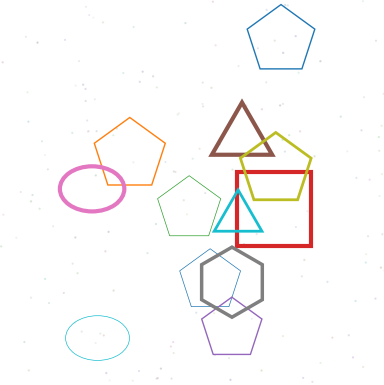[{"shape": "pentagon", "thickness": 1, "radius": 0.46, "center": [0.73, 0.896]}, {"shape": "pentagon", "thickness": 0.5, "radius": 0.42, "center": [0.546, 0.271]}, {"shape": "pentagon", "thickness": 1, "radius": 0.48, "center": [0.337, 0.598]}, {"shape": "pentagon", "thickness": 0.5, "radius": 0.43, "center": [0.491, 0.457]}, {"shape": "square", "thickness": 3, "radius": 0.49, "center": [0.712, 0.457]}, {"shape": "pentagon", "thickness": 1, "radius": 0.41, "center": [0.602, 0.146]}, {"shape": "triangle", "thickness": 3, "radius": 0.45, "center": [0.629, 0.643]}, {"shape": "oval", "thickness": 3, "radius": 0.42, "center": [0.239, 0.509]}, {"shape": "hexagon", "thickness": 2.5, "radius": 0.45, "center": [0.603, 0.267]}, {"shape": "pentagon", "thickness": 2, "radius": 0.48, "center": [0.716, 0.559]}, {"shape": "oval", "thickness": 0.5, "radius": 0.41, "center": [0.253, 0.122]}, {"shape": "triangle", "thickness": 2, "radius": 0.36, "center": [0.618, 0.435]}]